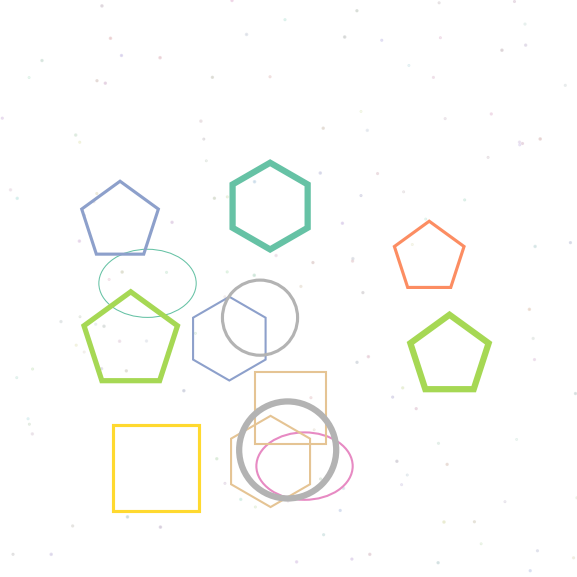[{"shape": "hexagon", "thickness": 3, "radius": 0.38, "center": [0.468, 0.642]}, {"shape": "oval", "thickness": 0.5, "radius": 0.42, "center": [0.255, 0.509]}, {"shape": "pentagon", "thickness": 1.5, "radius": 0.32, "center": [0.743, 0.553]}, {"shape": "pentagon", "thickness": 1.5, "radius": 0.35, "center": [0.208, 0.616]}, {"shape": "hexagon", "thickness": 1, "radius": 0.36, "center": [0.397, 0.413]}, {"shape": "oval", "thickness": 1, "radius": 0.42, "center": [0.527, 0.192]}, {"shape": "pentagon", "thickness": 3, "radius": 0.36, "center": [0.778, 0.383]}, {"shape": "pentagon", "thickness": 2.5, "radius": 0.43, "center": [0.226, 0.409]}, {"shape": "square", "thickness": 1.5, "radius": 0.37, "center": [0.271, 0.188]}, {"shape": "square", "thickness": 1, "radius": 0.31, "center": [0.503, 0.293]}, {"shape": "hexagon", "thickness": 1, "radius": 0.39, "center": [0.468, 0.2]}, {"shape": "circle", "thickness": 1.5, "radius": 0.33, "center": [0.45, 0.449]}, {"shape": "circle", "thickness": 3, "radius": 0.42, "center": [0.498, 0.22]}]